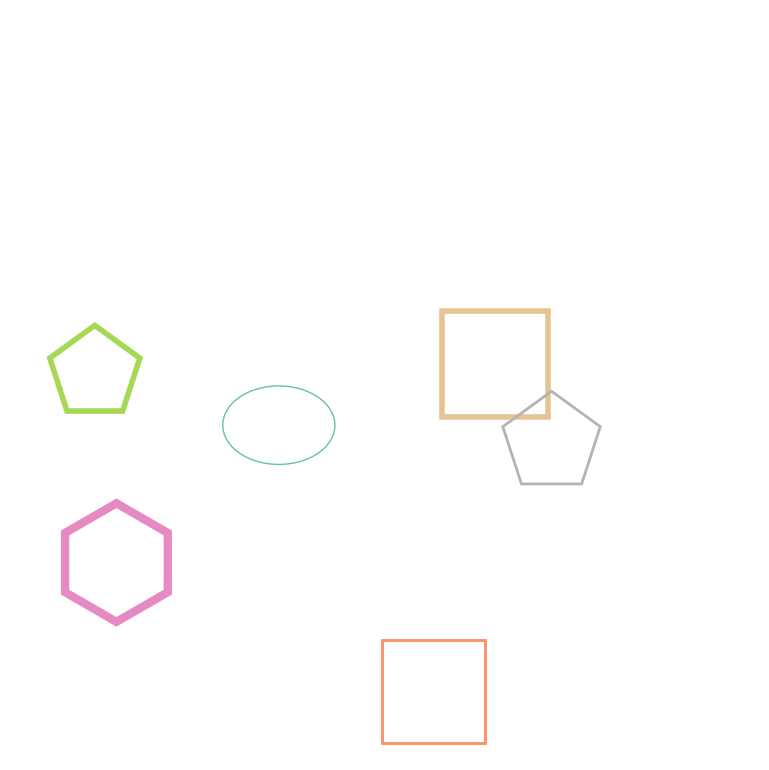[{"shape": "oval", "thickness": 0.5, "radius": 0.36, "center": [0.362, 0.448]}, {"shape": "square", "thickness": 1, "radius": 0.33, "center": [0.563, 0.102]}, {"shape": "hexagon", "thickness": 3, "radius": 0.38, "center": [0.151, 0.269]}, {"shape": "pentagon", "thickness": 2, "radius": 0.31, "center": [0.123, 0.516]}, {"shape": "square", "thickness": 2, "radius": 0.34, "center": [0.643, 0.527]}, {"shape": "pentagon", "thickness": 1, "radius": 0.33, "center": [0.716, 0.425]}]